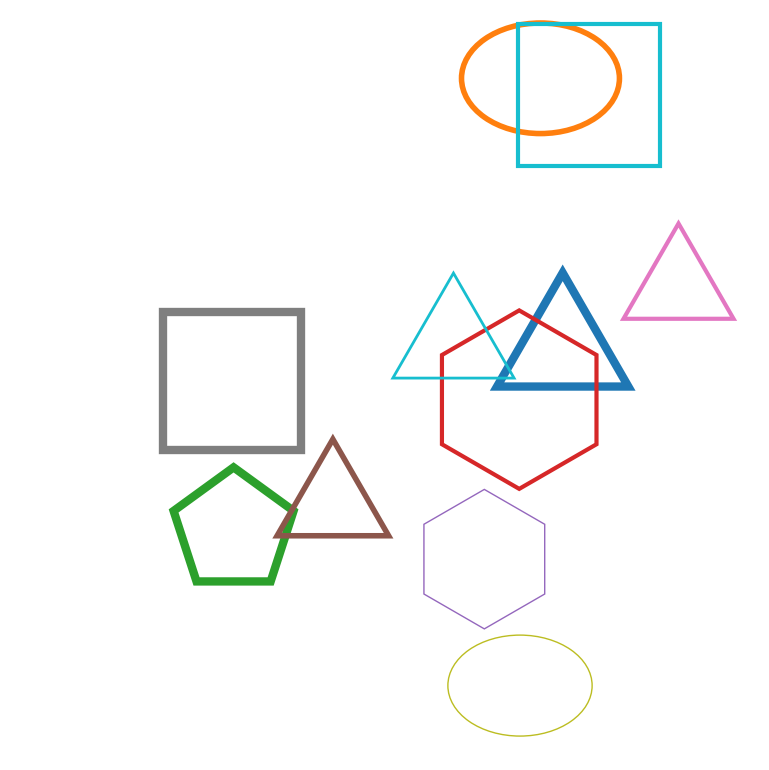[{"shape": "triangle", "thickness": 3, "radius": 0.49, "center": [0.731, 0.547]}, {"shape": "oval", "thickness": 2, "radius": 0.51, "center": [0.702, 0.898]}, {"shape": "pentagon", "thickness": 3, "radius": 0.41, "center": [0.303, 0.311]}, {"shape": "hexagon", "thickness": 1.5, "radius": 0.58, "center": [0.674, 0.481]}, {"shape": "hexagon", "thickness": 0.5, "radius": 0.45, "center": [0.629, 0.274]}, {"shape": "triangle", "thickness": 2, "radius": 0.42, "center": [0.432, 0.346]}, {"shape": "triangle", "thickness": 1.5, "radius": 0.41, "center": [0.881, 0.627]}, {"shape": "square", "thickness": 3, "radius": 0.45, "center": [0.301, 0.505]}, {"shape": "oval", "thickness": 0.5, "radius": 0.47, "center": [0.675, 0.11]}, {"shape": "square", "thickness": 1.5, "radius": 0.46, "center": [0.765, 0.877]}, {"shape": "triangle", "thickness": 1, "radius": 0.45, "center": [0.589, 0.554]}]